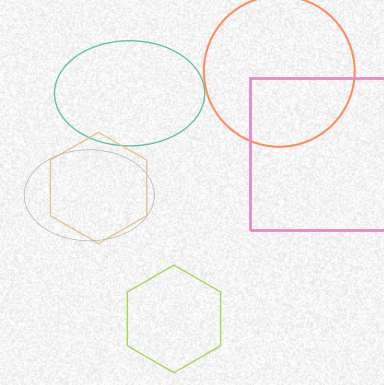[{"shape": "oval", "thickness": 1, "radius": 0.98, "center": [0.337, 0.758]}, {"shape": "circle", "thickness": 1.5, "radius": 0.98, "center": [0.725, 0.815]}, {"shape": "square", "thickness": 2, "radius": 0.99, "center": [0.848, 0.601]}, {"shape": "hexagon", "thickness": 1, "radius": 0.7, "center": [0.452, 0.172]}, {"shape": "hexagon", "thickness": 1, "radius": 0.72, "center": [0.256, 0.512]}, {"shape": "oval", "thickness": 0.5, "radius": 0.84, "center": [0.232, 0.493]}]